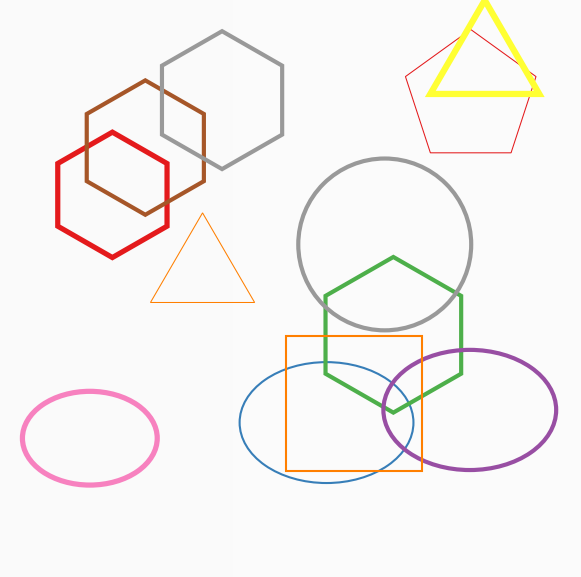[{"shape": "pentagon", "thickness": 0.5, "radius": 0.59, "center": [0.81, 0.83]}, {"shape": "hexagon", "thickness": 2.5, "radius": 0.54, "center": [0.193, 0.662]}, {"shape": "oval", "thickness": 1, "radius": 0.75, "center": [0.562, 0.267]}, {"shape": "hexagon", "thickness": 2, "radius": 0.67, "center": [0.677, 0.419]}, {"shape": "oval", "thickness": 2, "radius": 0.74, "center": [0.808, 0.289]}, {"shape": "triangle", "thickness": 0.5, "radius": 0.52, "center": [0.348, 0.527]}, {"shape": "square", "thickness": 1, "radius": 0.59, "center": [0.609, 0.3]}, {"shape": "triangle", "thickness": 3, "radius": 0.54, "center": [0.834, 0.891]}, {"shape": "hexagon", "thickness": 2, "radius": 0.58, "center": [0.25, 0.744]}, {"shape": "oval", "thickness": 2.5, "radius": 0.58, "center": [0.155, 0.24]}, {"shape": "circle", "thickness": 2, "radius": 0.74, "center": [0.662, 0.576]}, {"shape": "hexagon", "thickness": 2, "radius": 0.6, "center": [0.382, 0.826]}]